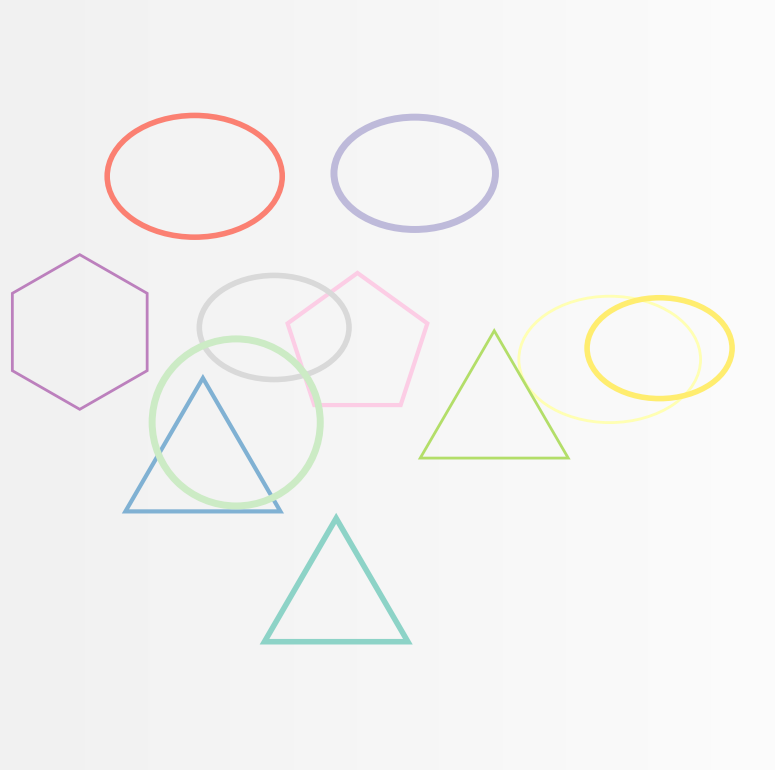[{"shape": "triangle", "thickness": 2, "radius": 0.53, "center": [0.434, 0.22]}, {"shape": "oval", "thickness": 1, "radius": 0.59, "center": [0.787, 0.533]}, {"shape": "oval", "thickness": 2.5, "radius": 0.52, "center": [0.535, 0.775]}, {"shape": "oval", "thickness": 2, "radius": 0.56, "center": [0.251, 0.771]}, {"shape": "triangle", "thickness": 1.5, "radius": 0.58, "center": [0.262, 0.394]}, {"shape": "triangle", "thickness": 1, "radius": 0.55, "center": [0.638, 0.46]}, {"shape": "pentagon", "thickness": 1.5, "radius": 0.47, "center": [0.461, 0.551]}, {"shape": "oval", "thickness": 2, "radius": 0.48, "center": [0.354, 0.575]}, {"shape": "hexagon", "thickness": 1, "radius": 0.5, "center": [0.103, 0.569]}, {"shape": "circle", "thickness": 2.5, "radius": 0.54, "center": [0.305, 0.451]}, {"shape": "oval", "thickness": 2, "radius": 0.47, "center": [0.851, 0.548]}]